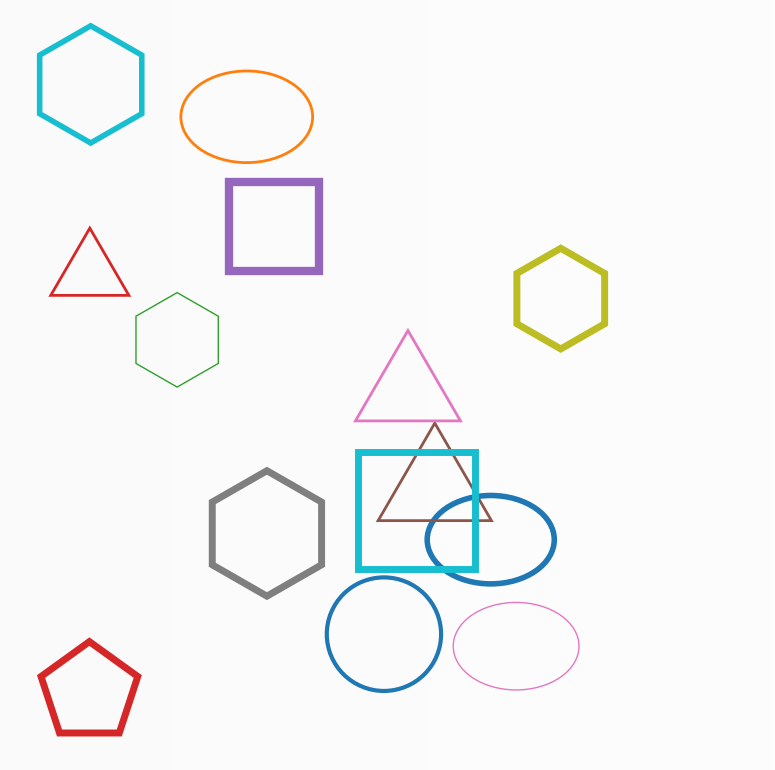[{"shape": "circle", "thickness": 1.5, "radius": 0.37, "center": [0.495, 0.176]}, {"shape": "oval", "thickness": 2, "radius": 0.41, "center": [0.633, 0.299]}, {"shape": "oval", "thickness": 1, "radius": 0.43, "center": [0.318, 0.848]}, {"shape": "hexagon", "thickness": 0.5, "radius": 0.31, "center": [0.229, 0.559]}, {"shape": "pentagon", "thickness": 2.5, "radius": 0.33, "center": [0.115, 0.101]}, {"shape": "triangle", "thickness": 1, "radius": 0.29, "center": [0.116, 0.646]}, {"shape": "square", "thickness": 3, "radius": 0.29, "center": [0.354, 0.705]}, {"shape": "triangle", "thickness": 1, "radius": 0.42, "center": [0.561, 0.366]}, {"shape": "triangle", "thickness": 1, "radius": 0.39, "center": [0.526, 0.492]}, {"shape": "oval", "thickness": 0.5, "radius": 0.41, "center": [0.666, 0.161]}, {"shape": "hexagon", "thickness": 2.5, "radius": 0.41, "center": [0.344, 0.307]}, {"shape": "hexagon", "thickness": 2.5, "radius": 0.33, "center": [0.724, 0.612]}, {"shape": "hexagon", "thickness": 2, "radius": 0.38, "center": [0.117, 0.89]}, {"shape": "square", "thickness": 2.5, "radius": 0.38, "center": [0.538, 0.337]}]